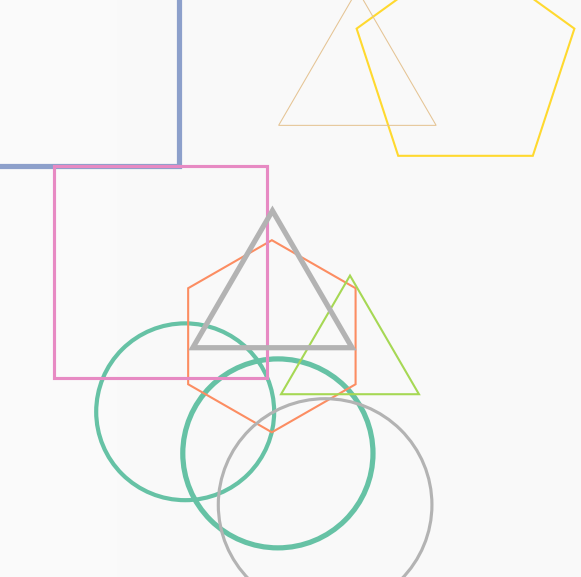[{"shape": "circle", "thickness": 2.5, "radius": 0.82, "center": [0.478, 0.214]}, {"shape": "circle", "thickness": 2, "radius": 0.77, "center": [0.319, 0.286]}, {"shape": "hexagon", "thickness": 1, "radius": 0.83, "center": [0.468, 0.417]}, {"shape": "square", "thickness": 2.5, "radius": 0.93, "center": [0.122, 0.897]}, {"shape": "square", "thickness": 1.5, "radius": 0.92, "center": [0.276, 0.528]}, {"shape": "triangle", "thickness": 1, "radius": 0.68, "center": [0.602, 0.385]}, {"shape": "pentagon", "thickness": 1, "radius": 0.98, "center": [0.801, 0.889]}, {"shape": "triangle", "thickness": 0.5, "radius": 0.78, "center": [0.615, 0.86]}, {"shape": "circle", "thickness": 1.5, "radius": 0.92, "center": [0.559, 0.125]}, {"shape": "triangle", "thickness": 2.5, "radius": 0.79, "center": [0.469, 0.476]}]